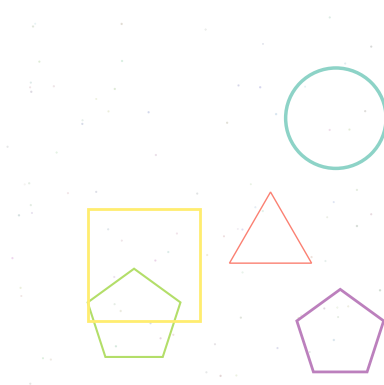[{"shape": "circle", "thickness": 2.5, "radius": 0.65, "center": [0.872, 0.693]}, {"shape": "triangle", "thickness": 1, "radius": 0.62, "center": [0.703, 0.378]}, {"shape": "pentagon", "thickness": 1.5, "radius": 0.63, "center": [0.348, 0.175]}, {"shape": "pentagon", "thickness": 2, "radius": 0.59, "center": [0.884, 0.13]}, {"shape": "square", "thickness": 2, "radius": 0.73, "center": [0.375, 0.313]}]